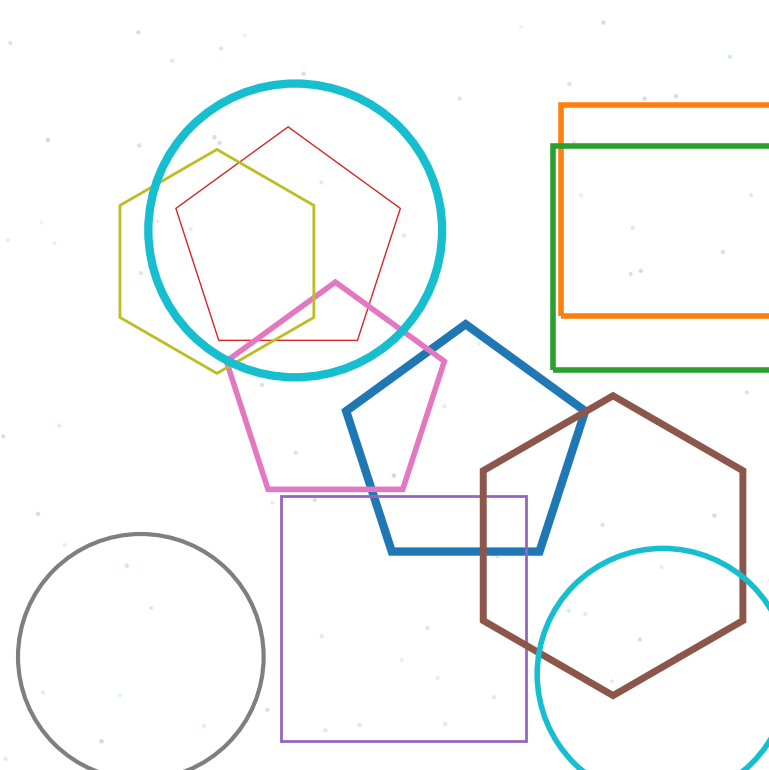[{"shape": "pentagon", "thickness": 3, "radius": 0.82, "center": [0.605, 0.416]}, {"shape": "square", "thickness": 2, "radius": 0.68, "center": [0.866, 0.727]}, {"shape": "square", "thickness": 2, "radius": 0.73, "center": [0.864, 0.665]}, {"shape": "pentagon", "thickness": 0.5, "radius": 0.77, "center": [0.374, 0.682]}, {"shape": "square", "thickness": 1, "radius": 0.8, "center": [0.524, 0.196]}, {"shape": "hexagon", "thickness": 2.5, "radius": 0.97, "center": [0.796, 0.291]}, {"shape": "pentagon", "thickness": 2, "radius": 0.74, "center": [0.436, 0.485]}, {"shape": "circle", "thickness": 1.5, "radius": 0.8, "center": [0.183, 0.147]}, {"shape": "hexagon", "thickness": 1, "radius": 0.73, "center": [0.282, 0.661]}, {"shape": "circle", "thickness": 3, "radius": 0.95, "center": [0.383, 0.701]}, {"shape": "circle", "thickness": 2, "radius": 0.82, "center": [0.861, 0.124]}]